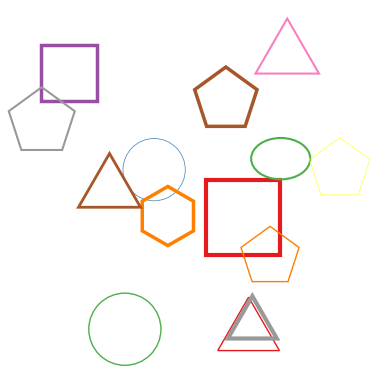[{"shape": "triangle", "thickness": 1, "radius": 0.46, "center": [0.646, 0.136]}, {"shape": "square", "thickness": 3, "radius": 0.48, "center": [0.632, 0.435]}, {"shape": "circle", "thickness": 0.5, "radius": 0.4, "center": [0.4, 0.559]}, {"shape": "circle", "thickness": 1, "radius": 0.47, "center": [0.324, 0.145]}, {"shape": "oval", "thickness": 1.5, "radius": 0.38, "center": [0.729, 0.588]}, {"shape": "square", "thickness": 2.5, "radius": 0.36, "center": [0.178, 0.81]}, {"shape": "pentagon", "thickness": 1, "radius": 0.4, "center": [0.701, 0.333]}, {"shape": "hexagon", "thickness": 2.5, "radius": 0.38, "center": [0.436, 0.439]}, {"shape": "pentagon", "thickness": 0.5, "radius": 0.41, "center": [0.882, 0.56]}, {"shape": "pentagon", "thickness": 2.5, "radius": 0.43, "center": [0.587, 0.741]}, {"shape": "triangle", "thickness": 2, "radius": 0.47, "center": [0.284, 0.508]}, {"shape": "triangle", "thickness": 1.5, "radius": 0.48, "center": [0.746, 0.857]}, {"shape": "pentagon", "thickness": 1.5, "radius": 0.45, "center": [0.108, 0.683]}, {"shape": "triangle", "thickness": 3, "radius": 0.37, "center": [0.655, 0.157]}]